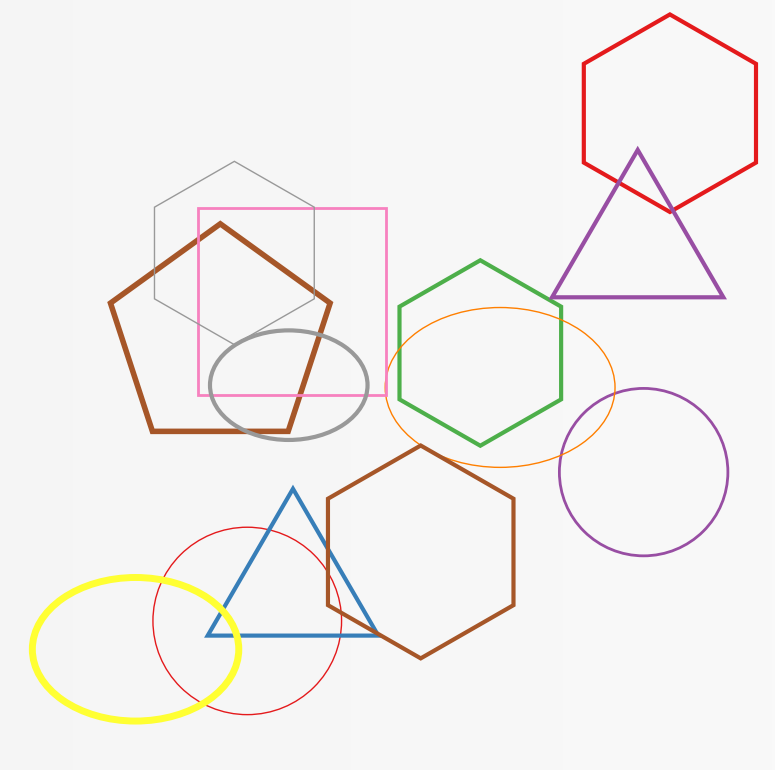[{"shape": "circle", "thickness": 0.5, "radius": 0.61, "center": [0.319, 0.194]}, {"shape": "hexagon", "thickness": 1.5, "radius": 0.64, "center": [0.864, 0.853]}, {"shape": "triangle", "thickness": 1.5, "radius": 0.64, "center": [0.378, 0.238]}, {"shape": "hexagon", "thickness": 1.5, "radius": 0.6, "center": [0.62, 0.542]}, {"shape": "circle", "thickness": 1, "radius": 0.54, "center": [0.83, 0.387]}, {"shape": "triangle", "thickness": 1.5, "radius": 0.64, "center": [0.823, 0.678]}, {"shape": "oval", "thickness": 0.5, "radius": 0.74, "center": [0.645, 0.497]}, {"shape": "oval", "thickness": 2.5, "radius": 0.67, "center": [0.175, 0.157]}, {"shape": "pentagon", "thickness": 2, "radius": 0.74, "center": [0.284, 0.56]}, {"shape": "hexagon", "thickness": 1.5, "radius": 0.69, "center": [0.543, 0.283]}, {"shape": "square", "thickness": 1, "radius": 0.61, "center": [0.377, 0.609]}, {"shape": "hexagon", "thickness": 0.5, "radius": 0.6, "center": [0.302, 0.671]}, {"shape": "oval", "thickness": 1.5, "radius": 0.51, "center": [0.373, 0.5]}]